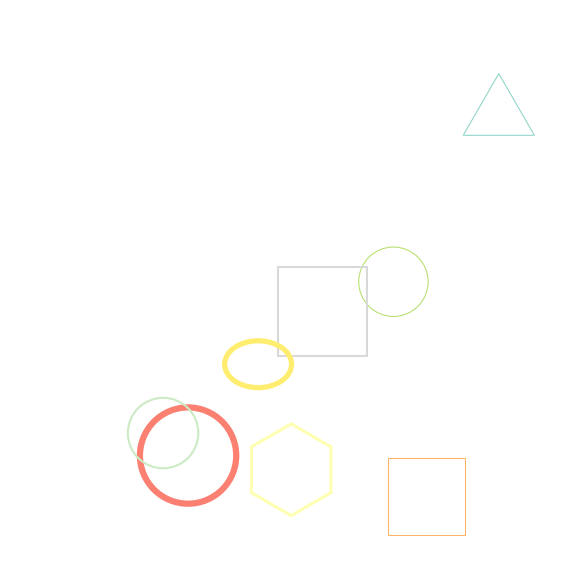[{"shape": "triangle", "thickness": 0.5, "radius": 0.36, "center": [0.864, 0.8]}, {"shape": "hexagon", "thickness": 1.5, "radius": 0.4, "center": [0.504, 0.186]}, {"shape": "circle", "thickness": 3, "radius": 0.42, "center": [0.326, 0.21]}, {"shape": "square", "thickness": 0.5, "radius": 0.33, "center": [0.739, 0.139]}, {"shape": "circle", "thickness": 0.5, "radius": 0.3, "center": [0.681, 0.511]}, {"shape": "square", "thickness": 1, "radius": 0.39, "center": [0.558, 0.46]}, {"shape": "circle", "thickness": 1, "radius": 0.31, "center": [0.282, 0.249]}, {"shape": "oval", "thickness": 2.5, "radius": 0.29, "center": [0.447, 0.368]}]